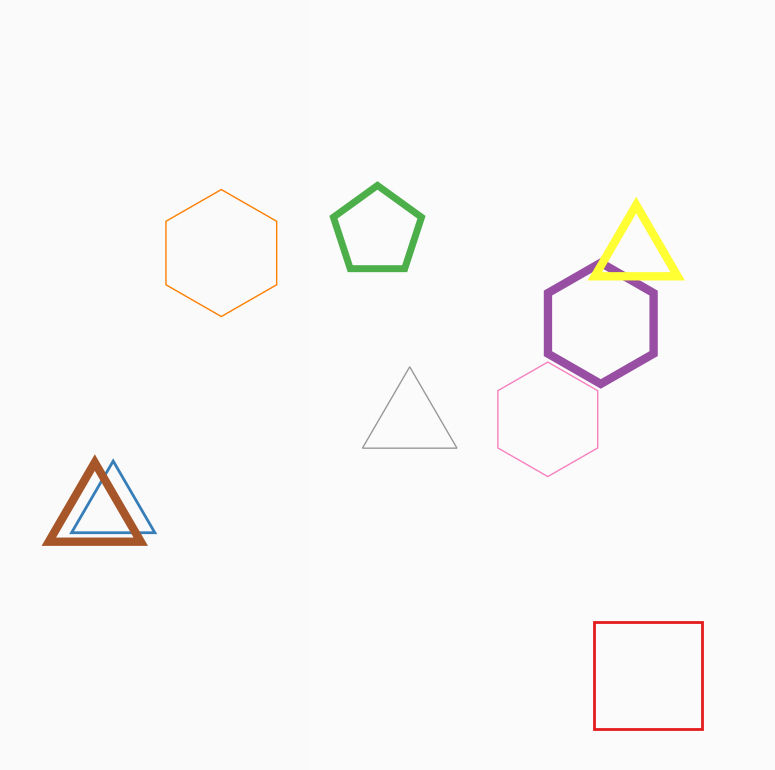[{"shape": "square", "thickness": 1, "radius": 0.35, "center": [0.836, 0.123]}, {"shape": "triangle", "thickness": 1, "radius": 0.31, "center": [0.146, 0.339]}, {"shape": "pentagon", "thickness": 2.5, "radius": 0.3, "center": [0.487, 0.699]}, {"shape": "hexagon", "thickness": 3, "radius": 0.39, "center": [0.775, 0.58]}, {"shape": "hexagon", "thickness": 0.5, "radius": 0.41, "center": [0.286, 0.671]}, {"shape": "triangle", "thickness": 3, "radius": 0.31, "center": [0.821, 0.672]}, {"shape": "triangle", "thickness": 3, "radius": 0.34, "center": [0.122, 0.331]}, {"shape": "hexagon", "thickness": 0.5, "radius": 0.37, "center": [0.707, 0.455]}, {"shape": "triangle", "thickness": 0.5, "radius": 0.35, "center": [0.529, 0.453]}]